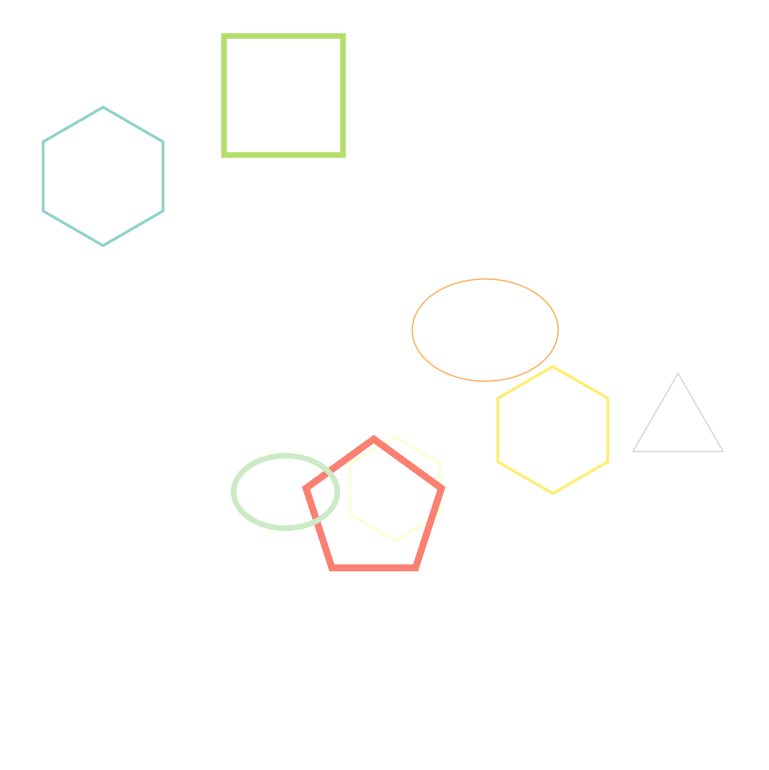[{"shape": "hexagon", "thickness": 1, "radius": 0.45, "center": [0.134, 0.771]}, {"shape": "hexagon", "thickness": 0.5, "radius": 0.34, "center": [0.513, 0.365]}, {"shape": "pentagon", "thickness": 2.5, "radius": 0.46, "center": [0.485, 0.337]}, {"shape": "oval", "thickness": 0.5, "radius": 0.47, "center": [0.63, 0.571]}, {"shape": "square", "thickness": 2, "radius": 0.39, "center": [0.368, 0.876]}, {"shape": "triangle", "thickness": 0.5, "radius": 0.34, "center": [0.881, 0.447]}, {"shape": "oval", "thickness": 2, "radius": 0.34, "center": [0.371, 0.361]}, {"shape": "hexagon", "thickness": 1, "radius": 0.41, "center": [0.718, 0.442]}]